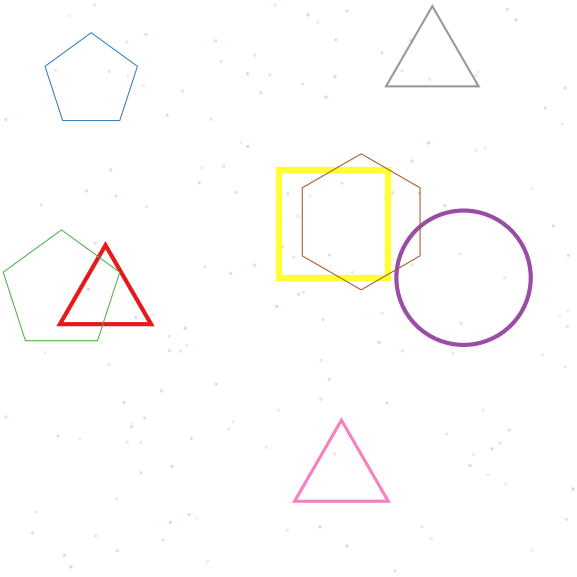[{"shape": "triangle", "thickness": 2, "radius": 0.46, "center": [0.183, 0.483]}, {"shape": "pentagon", "thickness": 0.5, "radius": 0.42, "center": [0.158, 0.858]}, {"shape": "pentagon", "thickness": 0.5, "radius": 0.53, "center": [0.106, 0.495]}, {"shape": "circle", "thickness": 2, "radius": 0.58, "center": [0.803, 0.518]}, {"shape": "square", "thickness": 3, "radius": 0.47, "center": [0.577, 0.611]}, {"shape": "hexagon", "thickness": 0.5, "radius": 0.59, "center": [0.625, 0.615]}, {"shape": "triangle", "thickness": 1.5, "radius": 0.47, "center": [0.591, 0.178]}, {"shape": "triangle", "thickness": 1, "radius": 0.46, "center": [0.749, 0.896]}]